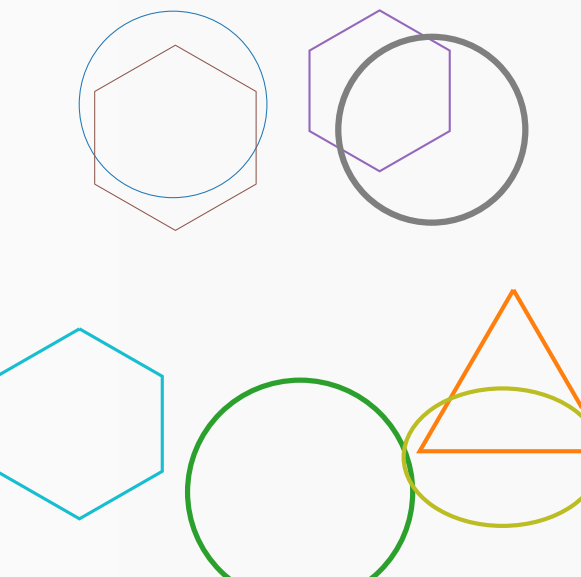[{"shape": "circle", "thickness": 0.5, "radius": 0.81, "center": [0.298, 0.818]}, {"shape": "triangle", "thickness": 2, "radius": 0.93, "center": [0.883, 0.311]}, {"shape": "circle", "thickness": 2.5, "radius": 0.97, "center": [0.516, 0.147]}, {"shape": "hexagon", "thickness": 1, "radius": 0.7, "center": [0.653, 0.842]}, {"shape": "hexagon", "thickness": 0.5, "radius": 0.8, "center": [0.302, 0.761]}, {"shape": "circle", "thickness": 3, "radius": 0.8, "center": [0.743, 0.775]}, {"shape": "oval", "thickness": 2, "radius": 0.85, "center": [0.864, 0.208]}, {"shape": "hexagon", "thickness": 1.5, "radius": 0.82, "center": [0.137, 0.265]}]